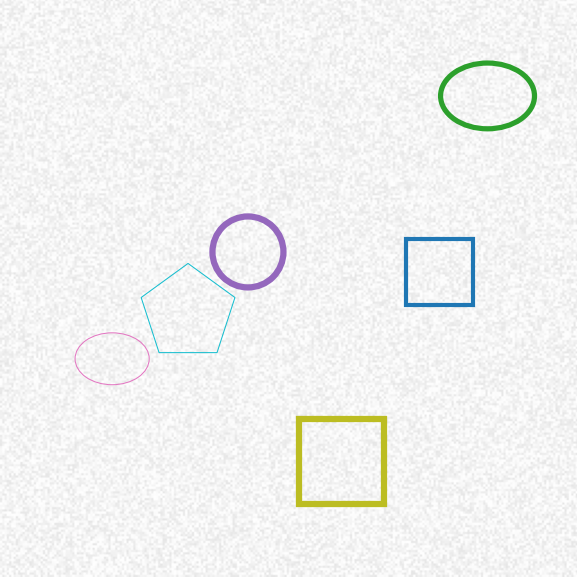[{"shape": "square", "thickness": 2, "radius": 0.29, "center": [0.762, 0.528]}, {"shape": "oval", "thickness": 2.5, "radius": 0.41, "center": [0.844, 0.833]}, {"shape": "circle", "thickness": 3, "radius": 0.31, "center": [0.429, 0.563]}, {"shape": "oval", "thickness": 0.5, "radius": 0.32, "center": [0.194, 0.378]}, {"shape": "square", "thickness": 3, "radius": 0.37, "center": [0.591, 0.2]}, {"shape": "pentagon", "thickness": 0.5, "radius": 0.43, "center": [0.326, 0.458]}]